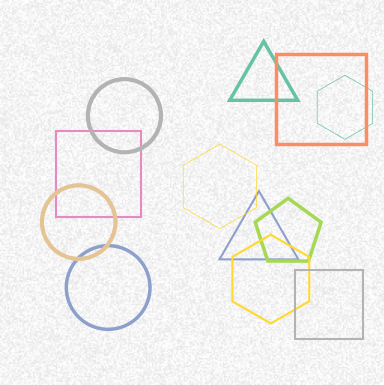[{"shape": "hexagon", "thickness": 0.5, "radius": 0.42, "center": [0.896, 0.721]}, {"shape": "triangle", "thickness": 2.5, "radius": 0.51, "center": [0.685, 0.791]}, {"shape": "square", "thickness": 2.5, "radius": 0.58, "center": [0.833, 0.743]}, {"shape": "circle", "thickness": 2.5, "radius": 0.54, "center": [0.281, 0.253]}, {"shape": "triangle", "thickness": 1.5, "radius": 0.59, "center": [0.673, 0.385]}, {"shape": "square", "thickness": 1.5, "radius": 0.56, "center": [0.256, 0.548]}, {"shape": "pentagon", "thickness": 2.5, "radius": 0.45, "center": [0.748, 0.395]}, {"shape": "hexagon", "thickness": 0.5, "radius": 0.55, "center": [0.571, 0.516]}, {"shape": "hexagon", "thickness": 1.5, "radius": 0.58, "center": [0.703, 0.275]}, {"shape": "circle", "thickness": 3, "radius": 0.48, "center": [0.204, 0.423]}, {"shape": "circle", "thickness": 3, "radius": 0.48, "center": [0.323, 0.699]}, {"shape": "square", "thickness": 1.5, "radius": 0.45, "center": [0.854, 0.21]}]